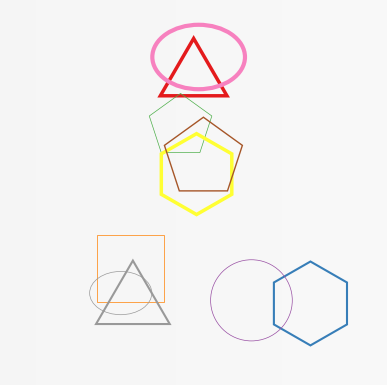[{"shape": "triangle", "thickness": 2.5, "radius": 0.5, "center": [0.5, 0.801]}, {"shape": "hexagon", "thickness": 1.5, "radius": 0.54, "center": [0.801, 0.212]}, {"shape": "pentagon", "thickness": 0.5, "radius": 0.42, "center": [0.466, 0.672]}, {"shape": "circle", "thickness": 0.5, "radius": 0.53, "center": [0.649, 0.22]}, {"shape": "square", "thickness": 0.5, "radius": 0.43, "center": [0.336, 0.301]}, {"shape": "hexagon", "thickness": 2.5, "radius": 0.53, "center": [0.507, 0.548]}, {"shape": "pentagon", "thickness": 1, "radius": 0.53, "center": [0.525, 0.59]}, {"shape": "oval", "thickness": 3, "radius": 0.6, "center": [0.513, 0.852]}, {"shape": "oval", "thickness": 0.5, "radius": 0.4, "center": [0.312, 0.239]}, {"shape": "triangle", "thickness": 1.5, "radius": 0.55, "center": [0.343, 0.213]}]